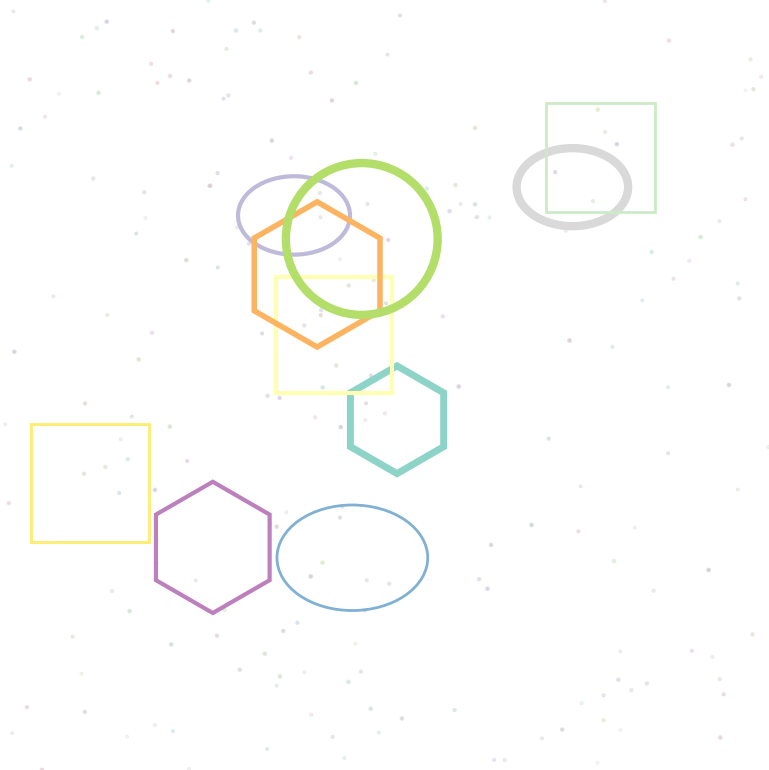[{"shape": "hexagon", "thickness": 2.5, "radius": 0.35, "center": [0.516, 0.455]}, {"shape": "square", "thickness": 1.5, "radius": 0.38, "center": [0.433, 0.564]}, {"shape": "oval", "thickness": 1.5, "radius": 0.36, "center": [0.382, 0.72]}, {"shape": "oval", "thickness": 1, "radius": 0.49, "center": [0.458, 0.276]}, {"shape": "hexagon", "thickness": 2, "radius": 0.47, "center": [0.412, 0.644]}, {"shape": "circle", "thickness": 3, "radius": 0.49, "center": [0.47, 0.69]}, {"shape": "oval", "thickness": 3, "radius": 0.36, "center": [0.743, 0.757]}, {"shape": "hexagon", "thickness": 1.5, "radius": 0.43, "center": [0.276, 0.289]}, {"shape": "square", "thickness": 1, "radius": 0.35, "center": [0.78, 0.795]}, {"shape": "square", "thickness": 1, "radius": 0.38, "center": [0.117, 0.373]}]